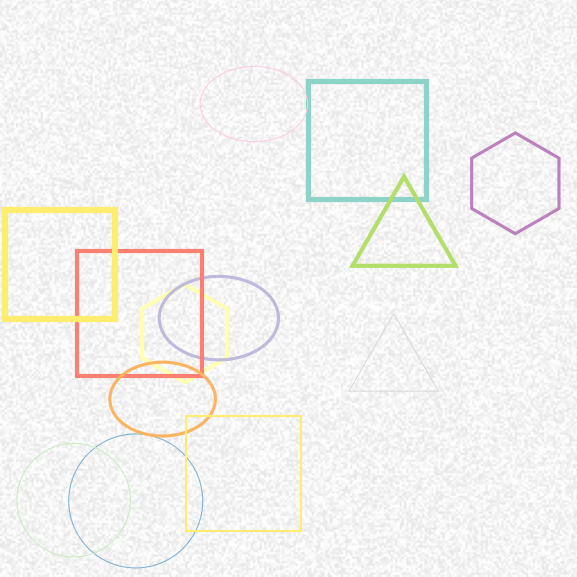[{"shape": "square", "thickness": 2.5, "radius": 0.51, "center": [0.635, 0.756]}, {"shape": "hexagon", "thickness": 2, "radius": 0.43, "center": [0.32, 0.422]}, {"shape": "oval", "thickness": 1.5, "radius": 0.52, "center": [0.379, 0.448]}, {"shape": "square", "thickness": 2, "radius": 0.54, "center": [0.241, 0.456]}, {"shape": "circle", "thickness": 0.5, "radius": 0.58, "center": [0.235, 0.132]}, {"shape": "oval", "thickness": 1.5, "radius": 0.46, "center": [0.282, 0.308]}, {"shape": "triangle", "thickness": 2, "radius": 0.51, "center": [0.7, 0.59]}, {"shape": "oval", "thickness": 0.5, "radius": 0.47, "center": [0.44, 0.819]}, {"shape": "triangle", "thickness": 0.5, "radius": 0.45, "center": [0.682, 0.367]}, {"shape": "hexagon", "thickness": 1.5, "radius": 0.44, "center": [0.892, 0.682]}, {"shape": "circle", "thickness": 0.5, "radius": 0.49, "center": [0.128, 0.133]}, {"shape": "square", "thickness": 1, "radius": 0.5, "center": [0.422, 0.179]}, {"shape": "square", "thickness": 3, "radius": 0.47, "center": [0.104, 0.542]}]